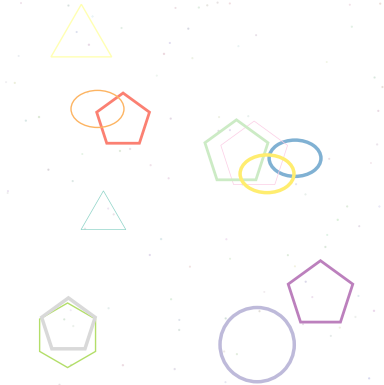[{"shape": "triangle", "thickness": 0.5, "radius": 0.34, "center": [0.269, 0.437]}, {"shape": "triangle", "thickness": 1, "radius": 0.46, "center": [0.211, 0.898]}, {"shape": "circle", "thickness": 2.5, "radius": 0.48, "center": [0.668, 0.105]}, {"shape": "pentagon", "thickness": 2, "radius": 0.36, "center": [0.32, 0.686]}, {"shape": "oval", "thickness": 2.5, "radius": 0.34, "center": [0.766, 0.589]}, {"shape": "oval", "thickness": 1, "radius": 0.34, "center": [0.253, 0.717]}, {"shape": "hexagon", "thickness": 1, "radius": 0.42, "center": [0.176, 0.129]}, {"shape": "pentagon", "thickness": 0.5, "radius": 0.46, "center": [0.66, 0.594]}, {"shape": "pentagon", "thickness": 2.5, "radius": 0.37, "center": [0.178, 0.153]}, {"shape": "pentagon", "thickness": 2, "radius": 0.44, "center": [0.832, 0.235]}, {"shape": "pentagon", "thickness": 2, "radius": 0.43, "center": [0.614, 0.603]}, {"shape": "oval", "thickness": 2.5, "radius": 0.35, "center": [0.694, 0.549]}]